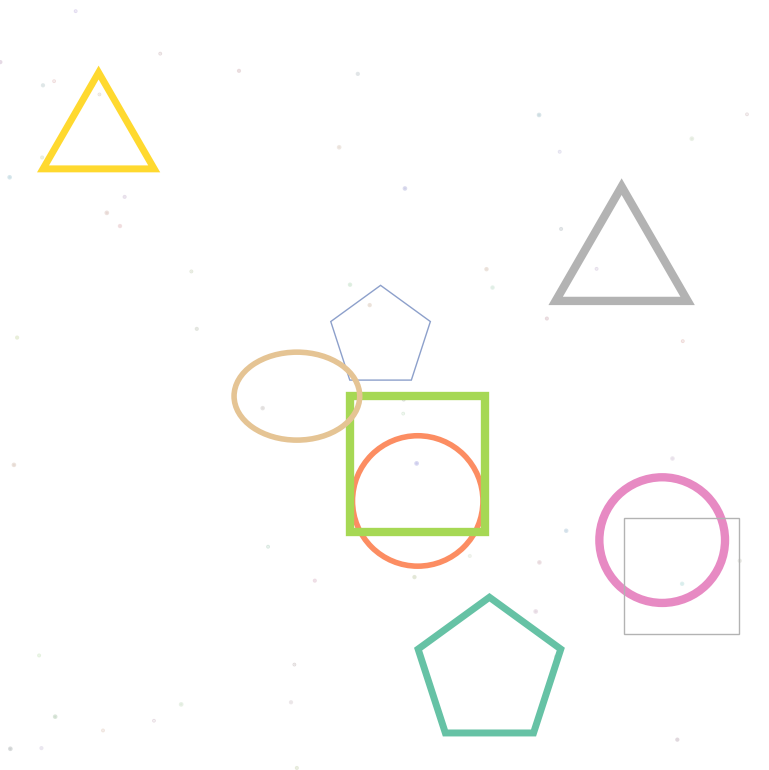[{"shape": "pentagon", "thickness": 2.5, "radius": 0.49, "center": [0.636, 0.127]}, {"shape": "circle", "thickness": 2, "radius": 0.42, "center": [0.543, 0.349]}, {"shape": "pentagon", "thickness": 0.5, "radius": 0.34, "center": [0.494, 0.561]}, {"shape": "circle", "thickness": 3, "radius": 0.41, "center": [0.86, 0.299]}, {"shape": "square", "thickness": 3, "radius": 0.44, "center": [0.542, 0.397]}, {"shape": "triangle", "thickness": 2.5, "radius": 0.42, "center": [0.128, 0.822]}, {"shape": "oval", "thickness": 2, "radius": 0.41, "center": [0.386, 0.486]}, {"shape": "triangle", "thickness": 3, "radius": 0.49, "center": [0.807, 0.659]}, {"shape": "square", "thickness": 0.5, "radius": 0.37, "center": [0.885, 0.252]}]